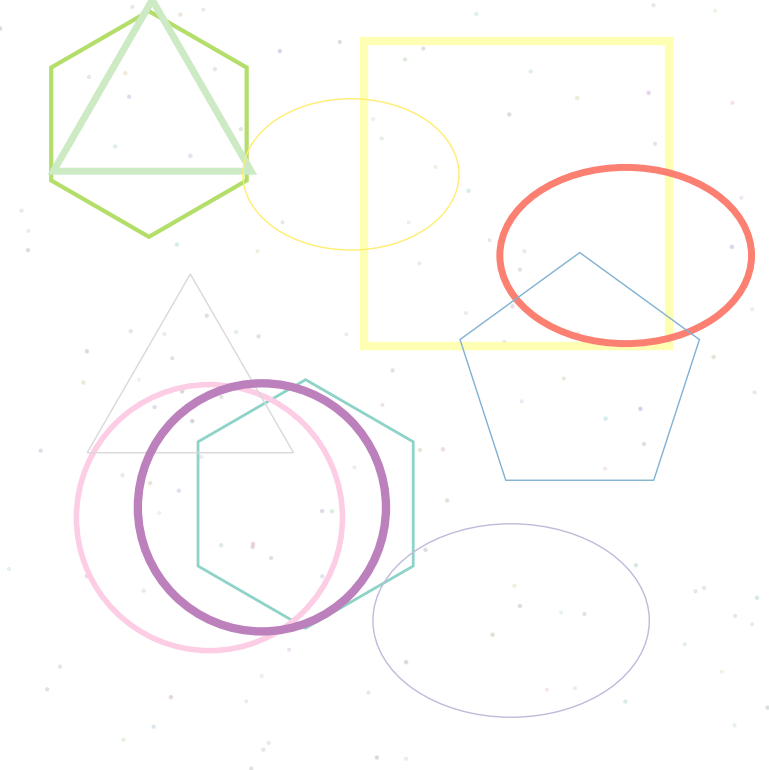[{"shape": "hexagon", "thickness": 1, "radius": 0.81, "center": [0.397, 0.346]}, {"shape": "square", "thickness": 3, "radius": 0.99, "center": [0.671, 0.749]}, {"shape": "oval", "thickness": 0.5, "radius": 0.9, "center": [0.664, 0.194]}, {"shape": "oval", "thickness": 2.5, "radius": 0.82, "center": [0.813, 0.668]}, {"shape": "pentagon", "thickness": 0.5, "radius": 0.82, "center": [0.753, 0.509]}, {"shape": "hexagon", "thickness": 1.5, "radius": 0.73, "center": [0.193, 0.839]}, {"shape": "circle", "thickness": 2, "radius": 0.86, "center": [0.272, 0.328]}, {"shape": "triangle", "thickness": 0.5, "radius": 0.77, "center": [0.247, 0.489]}, {"shape": "circle", "thickness": 3, "radius": 0.81, "center": [0.34, 0.341]}, {"shape": "triangle", "thickness": 2.5, "radius": 0.74, "center": [0.198, 0.852]}, {"shape": "oval", "thickness": 0.5, "radius": 0.7, "center": [0.456, 0.774]}]